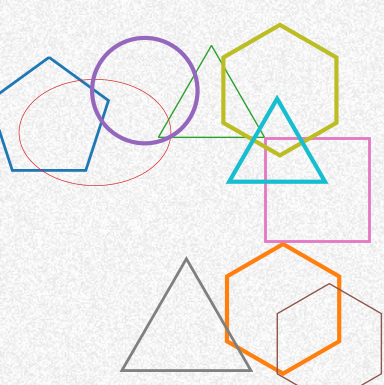[{"shape": "pentagon", "thickness": 2, "radius": 0.81, "center": [0.127, 0.689]}, {"shape": "hexagon", "thickness": 3, "radius": 0.84, "center": [0.735, 0.198]}, {"shape": "triangle", "thickness": 1, "radius": 0.8, "center": [0.549, 0.723]}, {"shape": "oval", "thickness": 0.5, "radius": 0.99, "center": [0.247, 0.656]}, {"shape": "circle", "thickness": 3, "radius": 0.68, "center": [0.376, 0.765]}, {"shape": "hexagon", "thickness": 1, "radius": 0.78, "center": [0.855, 0.107]}, {"shape": "square", "thickness": 2, "radius": 0.67, "center": [0.822, 0.508]}, {"shape": "triangle", "thickness": 2, "radius": 0.97, "center": [0.484, 0.134]}, {"shape": "hexagon", "thickness": 3, "radius": 0.85, "center": [0.727, 0.766]}, {"shape": "triangle", "thickness": 3, "radius": 0.72, "center": [0.72, 0.6]}]